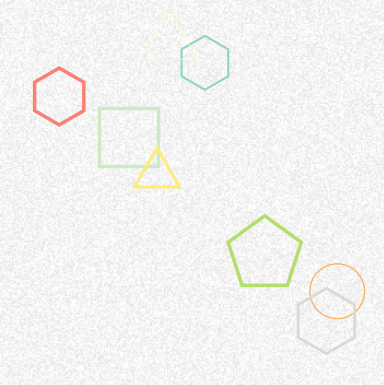[{"shape": "hexagon", "thickness": 1.5, "radius": 0.35, "center": [0.532, 0.837]}, {"shape": "triangle", "thickness": 0.5, "radius": 0.43, "center": [0.44, 0.889]}, {"shape": "hexagon", "thickness": 2.5, "radius": 0.37, "center": [0.154, 0.749]}, {"shape": "circle", "thickness": 1, "radius": 0.36, "center": [0.876, 0.244]}, {"shape": "pentagon", "thickness": 2.5, "radius": 0.5, "center": [0.688, 0.34]}, {"shape": "hexagon", "thickness": 2, "radius": 0.42, "center": [0.848, 0.166]}, {"shape": "square", "thickness": 2.5, "radius": 0.38, "center": [0.334, 0.644]}, {"shape": "triangle", "thickness": 2, "radius": 0.34, "center": [0.408, 0.548]}]